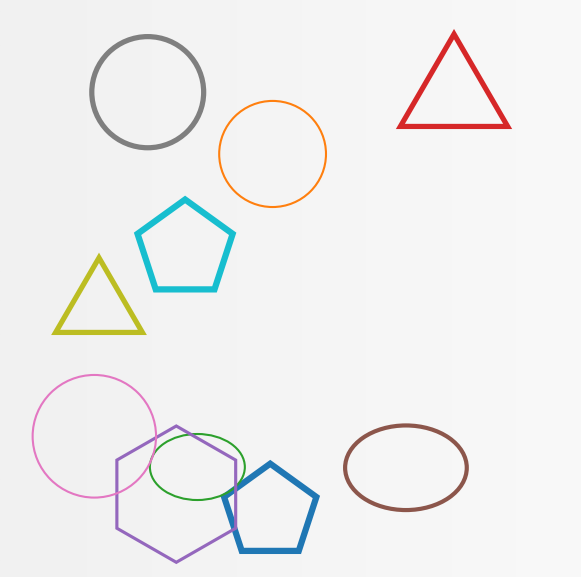[{"shape": "pentagon", "thickness": 3, "radius": 0.42, "center": [0.465, 0.113]}, {"shape": "circle", "thickness": 1, "radius": 0.46, "center": [0.469, 0.733]}, {"shape": "oval", "thickness": 1, "radius": 0.41, "center": [0.34, 0.19]}, {"shape": "triangle", "thickness": 2.5, "radius": 0.53, "center": [0.781, 0.833]}, {"shape": "hexagon", "thickness": 1.5, "radius": 0.59, "center": [0.303, 0.143]}, {"shape": "oval", "thickness": 2, "radius": 0.52, "center": [0.698, 0.189]}, {"shape": "circle", "thickness": 1, "radius": 0.53, "center": [0.162, 0.244]}, {"shape": "circle", "thickness": 2.5, "radius": 0.48, "center": [0.254, 0.84]}, {"shape": "triangle", "thickness": 2.5, "radius": 0.43, "center": [0.17, 0.467]}, {"shape": "pentagon", "thickness": 3, "radius": 0.43, "center": [0.318, 0.568]}]